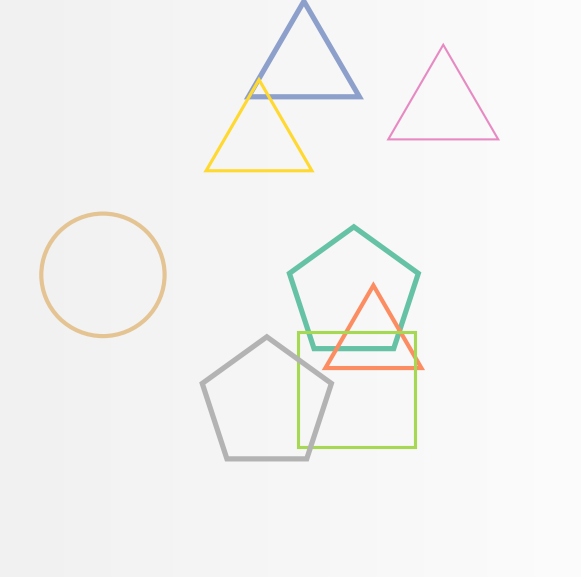[{"shape": "pentagon", "thickness": 2.5, "radius": 0.58, "center": [0.609, 0.49]}, {"shape": "triangle", "thickness": 2, "radius": 0.48, "center": [0.642, 0.41]}, {"shape": "triangle", "thickness": 2.5, "radius": 0.55, "center": [0.523, 0.887]}, {"shape": "triangle", "thickness": 1, "radius": 0.55, "center": [0.763, 0.812]}, {"shape": "square", "thickness": 1.5, "radius": 0.5, "center": [0.613, 0.325]}, {"shape": "triangle", "thickness": 1.5, "radius": 0.53, "center": [0.446, 0.756]}, {"shape": "circle", "thickness": 2, "radius": 0.53, "center": [0.177, 0.523]}, {"shape": "pentagon", "thickness": 2.5, "radius": 0.58, "center": [0.459, 0.299]}]